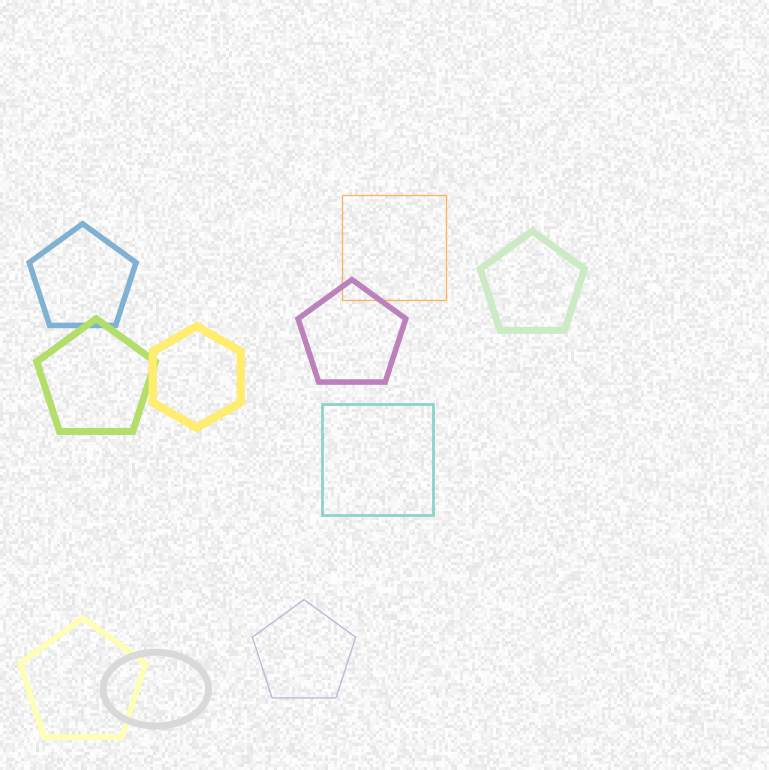[{"shape": "square", "thickness": 1, "radius": 0.36, "center": [0.49, 0.403]}, {"shape": "pentagon", "thickness": 2, "radius": 0.43, "center": [0.108, 0.112]}, {"shape": "pentagon", "thickness": 0.5, "radius": 0.35, "center": [0.395, 0.151]}, {"shape": "pentagon", "thickness": 2, "radius": 0.36, "center": [0.107, 0.636]}, {"shape": "square", "thickness": 0.5, "radius": 0.34, "center": [0.512, 0.679]}, {"shape": "pentagon", "thickness": 2.5, "radius": 0.41, "center": [0.125, 0.505]}, {"shape": "oval", "thickness": 2.5, "radius": 0.34, "center": [0.202, 0.105]}, {"shape": "pentagon", "thickness": 2, "radius": 0.37, "center": [0.457, 0.563]}, {"shape": "pentagon", "thickness": 2.5, "radius": 0.36, "center": [0.691, 0.629]}, {"shape": "hexagon", "thickness": 3, "radius": 0.33, "center": [0.255, 0.51]}]